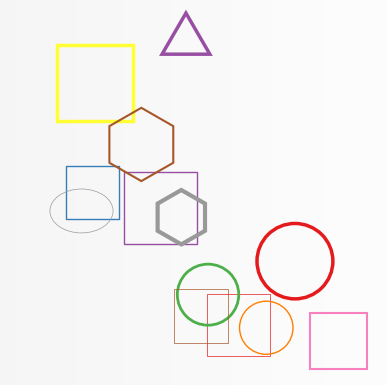[{"shape": "circle", "thickness": 2.5, "radius": 0.49, "center": [0.761, 0.322]}, {"shape": "square", "thickness": 0.5, "radius": 0.4, "center": [0.616, 0.156]}, {"shape": "square", "thickness": 1, "radius": 0.34, "center": [0.239, 0.5]}, {"shape": "circle", "thickness": 2, "radius": 0.4, "center": [0.537, 0.235]}, {"shape": "square", "thickness": 1, "radius": 0.47, "center": [0.414, 0.459]}, {"shape": "triangle", "thickness": 2.5, "radius": 0.36, "center": [0.48, 0.895]}, {"shape": "circle", "thickness": 1, "radius": 0.34, "center": [0.687, 0.149]}, {"shape": "square", "thickness": 2.5, "radius": 0.49, "center": [0.245, 0.785]}, {"shape": "hexagon", "thickness": 1.5, "radius": 0.48, "center": [0.365, 0.625]}, {"shape": "square", "thickness": 0.5, "radius": 0.35, "center": [0.519, 0.18]}, {"shape": "square", "thickness": 1.5, "radius": 0.37, "center": [0.873, 0.114]}, {"shape": "oval", "thickness": 0.5, "radius": 0.41, "center": [0.21, 0.452]}, {"shape": "hexagon", "thickness": 3, "radius": 0.35, "center": [0.468, 0.436]}]